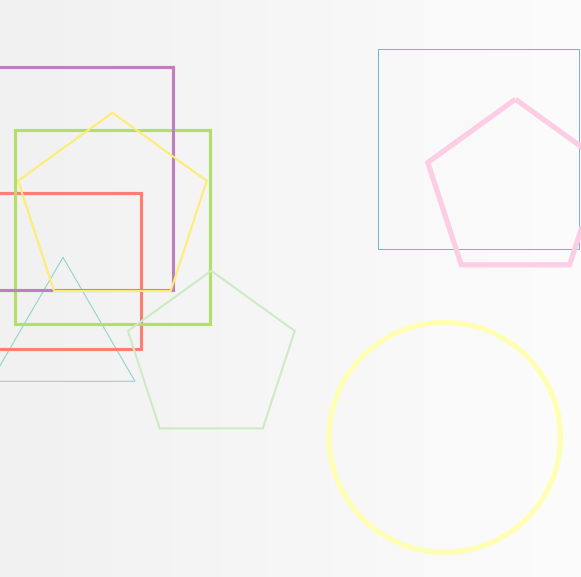[{"shape": "triangle", "thickness": 0.5, "radius": 0.72, "center": [0.108, 0.41]}, {"shape": "circle", "thickness": 2.5, "radius": 1.0, "center": [0.765, 0.242]}, {"shape": "square", "thickness": 1.5, "radius": 0.68, "center": [0.107, 0.53]}, {"shape": "square", "thickness": 0.5, "radius": 0.87, "center": [0.823, 0.741]}, {"shape": "square", "thickness": 1.5, "radius": 0.84, "center": [0.194, 0.606]}, {"shape": "pentagon", "thickness": 2.5, "radius": 0.79, "center": [0.887, 0.669]}, {"shape": "square", "thickness": 1.5, "radius": 0.97, "center": [0.104, 0.69]}, {"shape": "pentagon", "thickness": 1, "radius": 0.75, "center": [0.364, 0.379]}, {"shape": "pentagon", "thickness": 1, "radius": 0.85, "center": [0.193, 0.633]}]